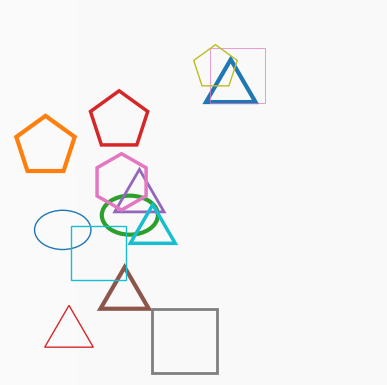[{"shape": "oval", "thickness": 1, "radius": 0.36, "center": [0.162, 0.403]}, {"shape": "triangle", "thickness": 3, "radius": 0.37, "center": [0.595, 0.772]}, {"shape": "pentagon", "thickness": 3, "radius": 0.4, "center": [0.117, 0.62]}, {"shape": "oval", "thickness": 3, "radius": 0.36, "center": [0.335, 0.441]}, {"shape": "pentagon", "thickness": 2.5, "radius": 0.39, "center": [0.307, 0.686]}, {"shape": "triangle", "thickness": 1, "radius": 0.36, "center": [0.178, 0.134]}, {"shape": "triangle", "thickness": 2, "radius": 0.37, "center": [0.36, 0.486]}, {"shape": "triangle", "thickness": 3, "radius": 0.36, "center": [0.322, 0.234]}, {"shape": "hexagon", "thickness": 2.5, "radius": 0.37, "center": [0.314, 0.528]}, {"shape": "square", "thickness": 0.5, "radius": 0.36, "center": [0.614, 0.803]}, {"shape": "square", "thickness": 2, "radius": 0.42, "center": [0.476, 0.114]}, {"shape": "pentagon", "thickness": 1, "radius": 0.3, "center": [0.556, 0.825]}, {"shape": "square", "thickness": 1, "radius": 0.35, "center": [0.255, 0.343]}, {"shape": "triangle", "thickness": 2.5, "radius": 0.33, "center": [0.394, 0.401]}]